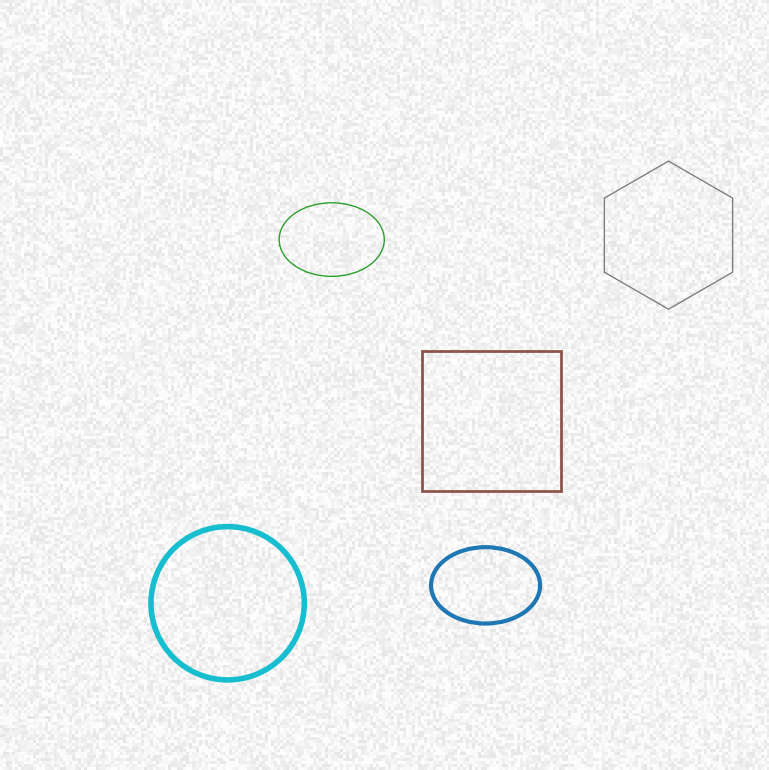[{"shape": "oval", "thickness": 1.5, "radius": 0.35, "center": [0.631, 0.24]}, {"shape": "oval", "thickness": 0.5, "radius": 0.34, "center": [0.431, 0.689]}, {"shape": "square", "thickness": 1, "radius": 0.45, "center": [0.638, 0.453]}, {"shape": "hexagon", "thickness": 0.5, "radius": 0.48, "center": [0.868, 0.695]}, {"shape": "circle", "thickness": 2, "radius": 0.5, "center": [0.296, 0.217]}]